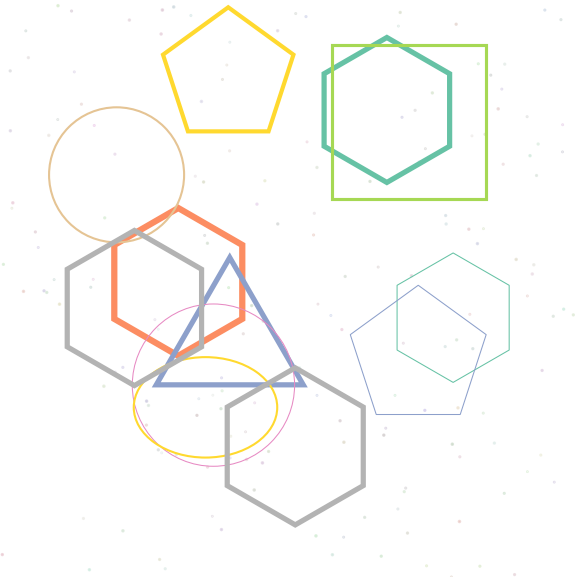[{"shape": "hexagon", "thickness": 2.5, "radius": 0.63, "center": [0.67, 0.809]}, {"shape": "hexagon", "thickness": 0.5, "radius": 0.56, "center": [0.785, 0.449]}, {"shape": "hexagon", "thickness": 3, "radius": 0.64, "center": [0.309, 0.511]}, {"shape": "pentagon", "thickness": 0.5, "radius": 0.62, "center": [0.724, 0.381]}, {"shape": "triangle", "thickness": 2.5, "radius": 0.73, "center": [0.398, 0.406]}, {"shape": "circle", "thickness": 0.5, "radius": 0.7, "center": [0.37, 0.332]}, {"shape": "square", "thickness": 1.5, "radius": 0.67, "center": [0.709, 0.788]}, {"shape": "oval", "thickness": 1, "radius": 0.62, "center": [0.356, 0.294]}, {"shape": "pentagon", "thickness": 2, "radius": 0.59, "center": [0.395, 0.868]}, {"shape": "circle", "thickness": 1, "radius": 0.58, "center": [0.202, 0.696]}, {"shape": "hexagon", "thickness": 2.5, "radius": 0.67, "center": [0.233, 0.466]}, {"shape": "hexagon", "thickness": 2.5, "radius": 0.68, "center": [0.511, 0.226]}]